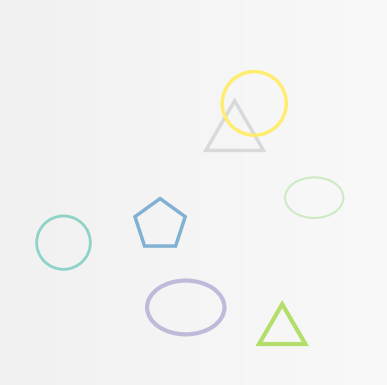[{"shape": "circle", "thickness": 2, "radius": 0.35, "center": [0.164, 0.37]}, {"shape": "oval", "thickness": 3, "radius": 0.5, "center": [0.479, 0.201]}, {"shape": "pentagon", "thickness": 2.5, "radius": 0.34, "center": [0.413, 0.416]}, {"shape": "triangle", "thickness": 3, "radius": 0.34, "center": [0.728, 0.141]}, {"shape": "triangle", "thickness": 2.5, "radius": 0.43, "center": [0.605, 0.652]}, {"shape": "oval", "thickness": 1.5, "radius": 0.38, "center": [0.811, 0.487]}, {"shape": "circle", "thickness": 2.5, "radius": 0.41, "center": [0.656, 0.731]}]